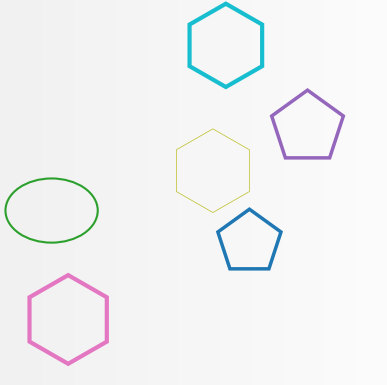[{"shape": "pentagon", "thickness": 2.5, "radius": 0.43, "center": [0.644, 0.371]}, {"shape": "oval", "thickness": 1.5, "radius": 0.6, "center": [0.133, 0.453]}, {"shape": "pentagon", "thickness": 2.5, "radius": 0.49, "center": [0.794, 0.669]}, {"shape": "hexagon", "thickness": 3, "radius": 0.58, "center": [0.176, 0.17]}, {"shape": "hexagon", "thickness": 0.5, "radius": 0.54, "center": [0.549, 0.557]}, {"shape": "hexagon", "thickness": 3, "radius": 0.54, "center": [0.583, 0.882]}]